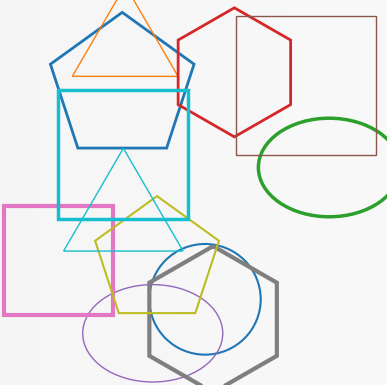[{"shape": "pentagon", "thickness": 2, "radius": 0.97, "center": [0.315, 0.773]}, {"shape": "circle", "thickness": 1.5, "radius": 0.72, "center": [0.529, 0.223]}, {"shape": "triangle", "thickness": 1, "radius": 0.79, "center": [0.323, 0.88]}, {"shape": "oval", "thickness": 2.5, "radius": 0.91, "center": [0.85, 0.565]}, {"shape": "hexagon", "thickness": 2, "radius": 0.84, "center": [0.605, 0.812]}, {"shape": "oval", "thickness": 1, "radius": 0.9, "center": [0.394, 0.134]}, {"shape": "square", "thickness": 1, "radius": 0.91, "center": [0.789, 0.778]}, {"shape": "square", "thickness": 3, "radius": 0.71, "center": [0.151, 0.323]}, {"shape": "hexagon", "thickness": 3, "radius": 0.95, "center": [0.55, 0.171]}, {"shape": "pentagon", "thickness": 1.5, "radius": 0.84, "center": [0.405, 0.323]}, {"shape": "square", "thickness": 2.5, "radius": 0.84, "center": [0.317, 0.599]}, {"shape": "triangle", "thickness": 1, "radius": 0.89, "center": [0.318, 0.437]}]